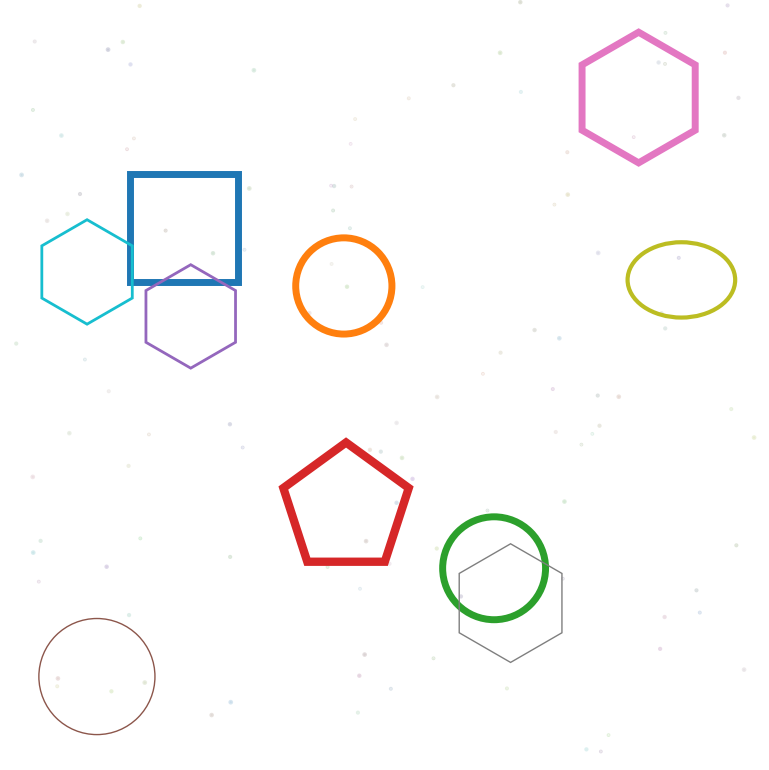[{"shape": "square", "thickness": 2.5, "radius": 0.35, "center": [0.238, 0.703]}, {"shape": "circle", "thickness": 2.5, "radius": 0.31, "center": [0.447, 0.629]}, {"shape": "circle", "thickness": 2.5, "radius": 0.33, "center": [0.642, 0.262]}, {"shape": "pentagon", "thickness": 3, "radius": 0.43, "center": [0.449, 0.34]}, {"shape": "hexagon", "thickness": 1, "radius": 0.34, "center": [0.248, 0.589]}, {"shape": "circle", "thickness": 0.5, "radius": 0.38, "center": [0.126, 0.121]}, {"shape": "hexagon", "thickness": 2.5, "radius": 0.42, "center": [0.829, 0.873]}, {"shape": "hexagon", "thickness": 0.5, "radius": 0.39, "center": [0.663, 0.217]}, {"shape": "oval", "thickness": 1.5, "radius": 0.35, "center": [0.885, 0.636]}, {"shape": "hexagon", "thickness": 1, "radius": 0.34, "center": [0.113, 0.647]}]